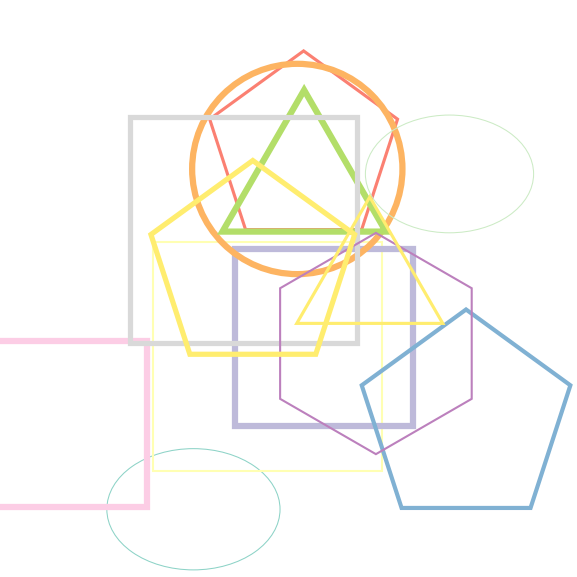[{"shape": "oval", "thickness": 0.5, "radius": 0.75, "center": [0.335, 0.117]}, {"shape": "square", "thickness": 1, "radius": 0.99, "center": [0.463, 0.382]}, {"shape": "square", "thickness": 3, "radius": 0.77, "center": [0.561, 0.415]}, {"shape": "pentagon", "thickness": 1.5, "radius": 0.86, "center": [0.526, 0.74]}, {"shape": "pentagon", "thickness": 2, "radius": 0.95, "center": [0.807, 0.273]}, {"shape": "circle", "thickness": 3, "radius": 0.91, "center": [0.515, 0.707]}, {"shape": "triangle", "thickness": 3, "radius": 0.82, "center": [0.527, 0.68]}, {"shape": "square", "thickness": 3, "radius": 0.72, "center": [0.112, 0.264]}, {"shape": "square", "thickness": 2.5, "radius": 0.98, "center": [0.422, 0.601]}, {"shape": "hexagon", "thickness": 1, "radius": 0.96, "center": [0.651, 0.404]}, {"shape": "oval", "thickness": 0.5, "radius": 0.73, "center": [0.778, 0.698]}, {"shape": "pentagon", "thickness": 2.5, "radius": 0.93, "center": [0.438, 0.536]}, {"shape": "triangle", "thickness": 1.5, "radius": 0.73, "center": [0.64, 0.512]}]